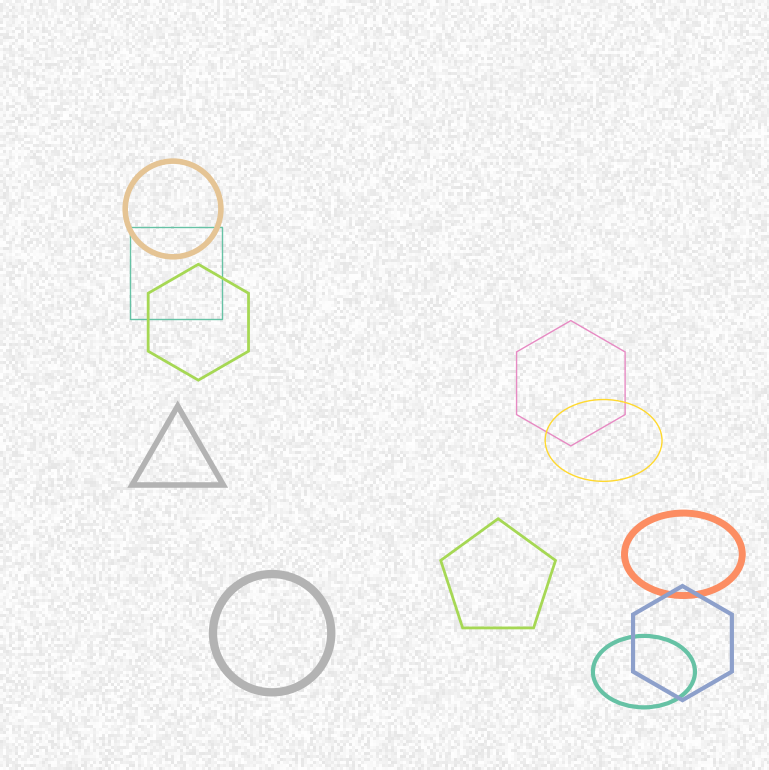[{"shape": "oval", "thickness": 1.5, "radius": 0.33, "center": [0.836, 0.128]}, {"shape": "square", "thickness": 0.5, "radius": 0.3, "center": [0.229, 0.646]}, {"shape": "oval", "thickness": 2.5, "radius": 0.38, "center": [0.888, 0.28]}, {"shape": "hexagon", "thickness": 1.5, "radius": 0.37, "center": [0.886, 0.165]}, {"shape": "hexagon", "thickness": 0.5, "radius": 0.41, "center": [0.741, 0.502]}, {"shape": "pentagon", "thickness": 1, "radius": 0.39, "center": [0.647, 0.248]}, {"shape": "hexagon", "thickness": 1, "radius": 0.38, "center": [0.258, 0.582]}, {"shape": "oval", "thickness": 0.5, "radius": 0.38, "center": [0.784, 0.428]}, {"shape": "circle", "thickness": 2, "radius": 0.31, "center": [0.225, 0.729]}, {"shape": "triangle", "thickness": 2, "radius": 0.34, "center": [0.231, 0.404]}, {"shape": "circle", "thickness": 3, "radius": 0.38, "center": [0.353, 0.178]}]